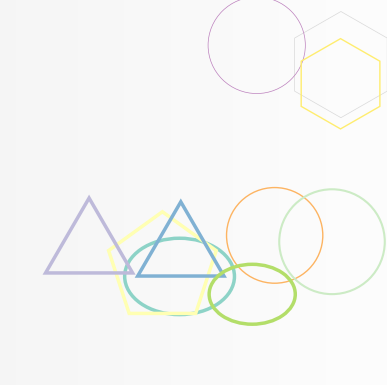[{"shape": "oval", "thickness": 2.5, "radius": 0.71, "center": [0.463, 0.282]}, {"shape": "pentagon", "thickness": 2.5, "radius": 0.73, "center": [0.419, 0.304]}, {"shape": "triangle", "thickness": 2.5, "radius": 0.65, "center": [0.23, 0.356]}, {"shape": "triangle", "thickness": 2.5, "radius": 0.64, "center": [0.467, 0.347]}, {"shape": "circle", "thickness": 1, "radius": 0.62, "center": [0.709, 0.389]}, {"shape": "oval", "thickness": 2.5, "radius": 0.56, "center": [0.651, 0.236]}, {"shape": "hexagon", "thickness": 0.5, "radius": 0.69, "center": [0.88, 0.832]}, {"shape": "circle", "thickness": 0.5, "radius": 0.63, "center": [0.662, 0.883]}, {"shape": "circle", "thickness": 1.5, "radius": 0.68, "center": [0.857, 0.372]}, {"shape": "hexagon", "thickness": 1, "radius": 0.59, "center": [0.879, 0.782]}]